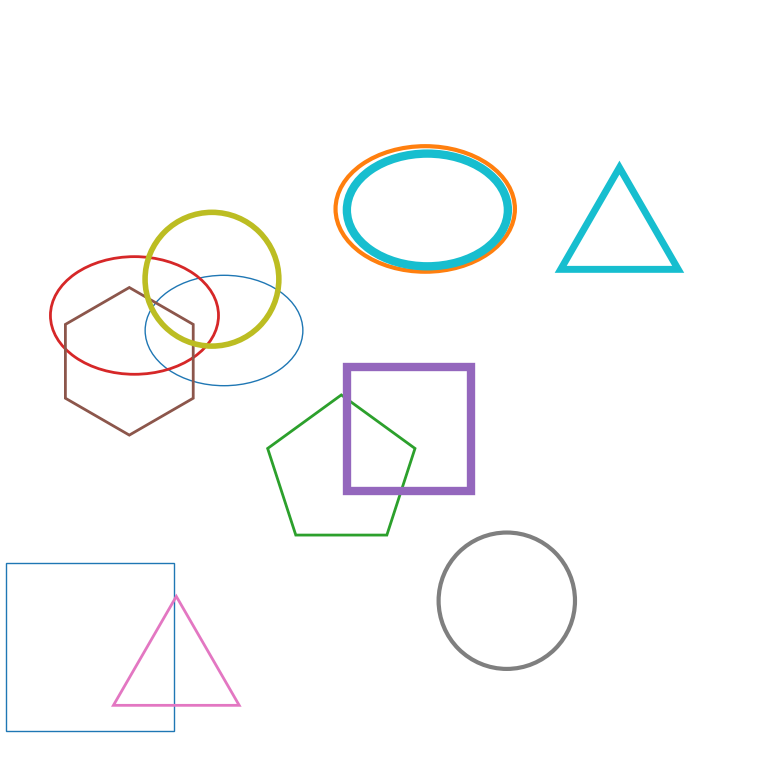[{"shape": "oval", "thickness": 0.5, "radius": 0.51, "center": [0.291, 0.571]}, {"shape": "square", "thickness": 0.5, "radius": 0.54, "center": [0.117, 0.159]}, {"shape": "oval", "thickness": 1.5, "radius": 0.58, "center": [0.552, 0.729]}, {"shape": "pentagon", "thickness": 1, "radius": 0.5, "center": [0.443, 0.386]}, {"shape": "oval", "thickness": 1, "radius": 0.55, "center": [0.175, 0.59]}, {"shape": "square", "thickness": 3, "radius": 0.4, "center": [0.531, 0.442]}, {"shape": "hexagon", "thickness": 1, "radius": 0.48, "center": [0.168, 0.531]}, {"shape": "triangle", "thickness": 1, "radius": 0.47, "center": [0.229, 0.131]}, {"shape": "circle", "thickness": 1.5, "radius": 0.44, "center": [0.658, 0.22]}, {"shape": "circle", "thickness": 2, "radius": 0.43, "center": [0.275, 0.637]}, {"shape": "oval", "thickness": 3, "radius": 0.52, "center": [0.555, 0.727]}, {"shape": "triangle", "thickness": 2.5, "radius": 0.44, "center": [0.804, 0.694]}]